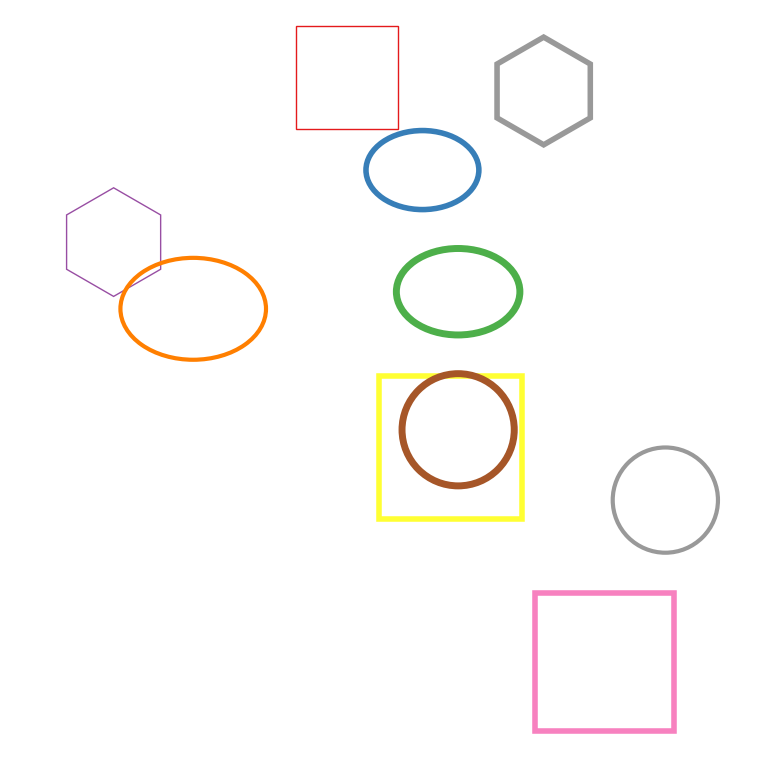[{"shape": "square", "thickness": 0.5, "radius": 0.33, "center": [0.451, 0.899]}, {"shape": "oval", "thickness": 2, "radius": 0.37, "center": [0.549, 0.779]}, {"shape": "oval", "thickness": 2.5, "radius": 0.4, "center": [0.595, 0.621]}, {"shape": "hexagon", "thickness": 0.5, "radius": 0.35, "center": [0.148, 0.686]}, {"shape": "oval", "thickness": 1.5, "radius": 0.47, "center": [0.251, 0.599]}, {"shape": "square", "thickness": 2, "radius": 0.46, "center": [0.585, 0.419]}, {"shape": "circle", "thickness": 2.5, "radius": 0.36, "center": [0.595, 0.442]}, {"shape": "square", "thickness": 2, "radius": 0.45, "center": [0.785, 0.14]}, {"shape": "hexagon", "thickness": 2, "radius": 0.35, "center": [0.706, 0.882]}, {"shape": "circle", "thickness": 1.5, "radius": 0.34, "center": [0.864, 0.351]}]